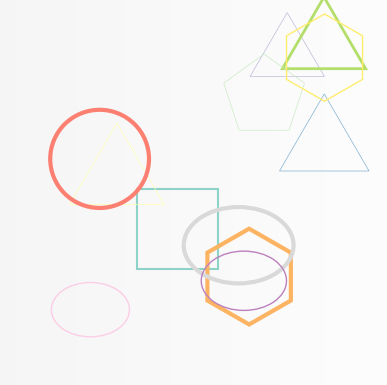[{"shape": "square", "thickness": 1.5, "radius": 0.52, "center": [0.459, 0.405]}, {"shape": "triangle", "thickness": 0.5, "radius": 0.71, "center": [0.302, 0.539]}, {"shape": "triangle", "thickness": 0.5, "radius": 0.55, "center": [0.741, 0.857]}, {"shape": "circle", "thickness": 3, "radius": 0.64, "center": [0.257, 0.587]}, {"shape": "triangle", "thickness": 0.5, "radius": 0.67, "center": [0.837, 0.623]}, {"shape": "hexagon", "thickness": 3, "radius": 0.62, "center": [0.643, 0.282]}, {"shape": "triangle", "thickness": 2, "radius": 0.62, "center": [0.836, 0.884]}, {"shape": "oval", "thickness": 1, "radius": 0.5, "center": [0.233, 0.196]}, {"shape": "oval", "thickness": 3, "radius": 0.71, "center": [0.616, 0.363]}, {"shape": "oval", "thickness": 1, "radius": 0.55, "center": [0.629, 0.271]}, {"shape": "pentagon", "thickness": 0.5, "radius": 0.55, "center": [0.682, 0.75]}, {"shape": "hexagon", "thickness": 1, "radius": 0.57, "center": [0.837, 0.85]}]